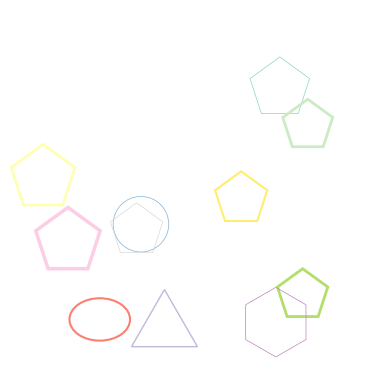[{"shape": "pentagon", "thickness": 0.5, "radius": 0.41, "center": [0.727, 0.771]}, {"shape": "pentagon", "thickness": 2, "radius": 0.44, "center": [0.112, 0.538]}, {"shape": "triangle", "thickness": 1, "radius": 0.49, "center": [0.427, 0.149]}, {"shape": "oval", "thickness": 1.5, "radius": 0.39, "center": [0.259, 0.17]}, {"shape": "circle", "thickness": 0.5, "radius": 0.36, "center": [0.366, 0.418]}, {"shape": "pentagon", "thickness": 2, "radius": 0.34, "center": [0.786, 0.233]}, {"shape": "pentagon", "thickness": 2.5, "radius": 0.44, "center": [0.177, 0.373]}, {"shape": "pentagon", "thickness": 0.5, "radius": 0.36, "center": [0.355, 0.402]}, {"shape": "hexagon", "thickness": 0.5, "radius": 0.45, "center": [0.716, 0.163]}, {"shape": "pentagon", "thickness": 2, "radius": 0.34, "center": [0.799, 0.674]}, {"shape": "pentagon", "thickness": 1.5, "radius": 0.36, "center": [0.626, 0.484]}]